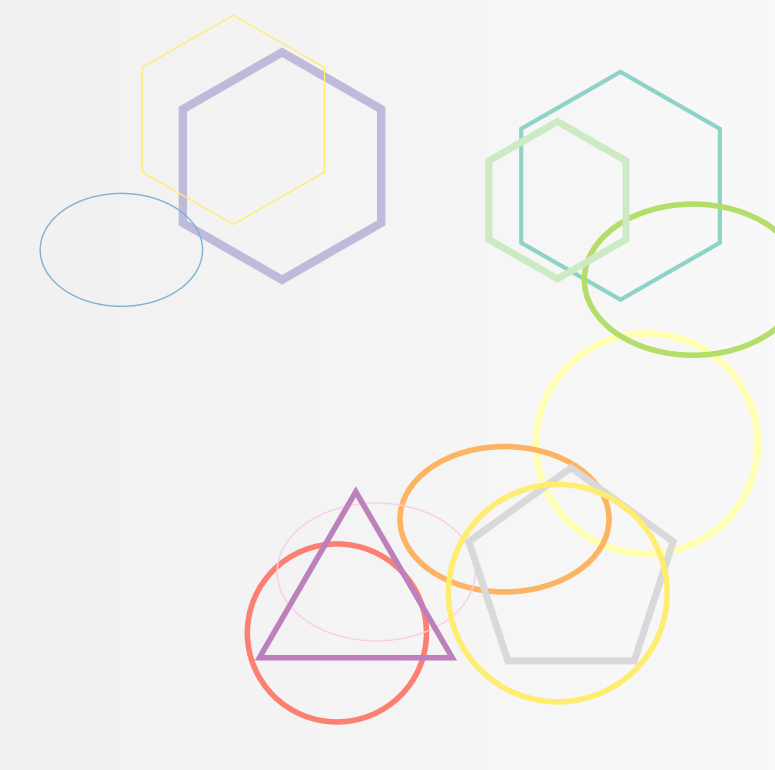[{"shape": "hexagon", "thickness": 1.5, "radius": 0.74, "center": [0.801, 0.759]}, {"shape": "circle", "thickness": 2.5, "radius": 0.72, "center": [0.835, 0.424]}, {"shape": "hexagon", "thickness": 3, "radius": 0.74, "center": [0.364, 0.784]}, {"shape": "circle", "thickness": 2, "radius": 0.58, "center": [0.435, 0.178]}, {"shape": "oval", "thickness": 0.5, "radius": 0.52, "center": [0.157, 0.675]}, {"shape": "oval", "thickness": 2, "radius": 0.67, "center": [0.651, 0.326]}, {"shape": "oval", "thickness": 2, "radius": 0.7, "center": [0.894, 0.637]}, {"shape": "oval", "thickness": 0.5, "radius": 0.64, "center": [0.486, 0.257]}, {"shape": "pentagon", "thickness": 2.5, "radius": 0.69, "center": [0.737, 0.254]}, {"shape": "triangle", "thickness": 2, "radius": 0.72, "center": [0.459, 0.218]}, {"shape": "hexagon", "thickness": 2.5, "radius": 0.51, "center": [0.719, 0.74]}, {"shape": "circle", "thickness": 2, "radius": 0.71, "center": [0.72, 0.23]}, {"shape": "hexagon", "thickness": 0.5, "radius": 0.68, "center": [0.301, 0.844]}]